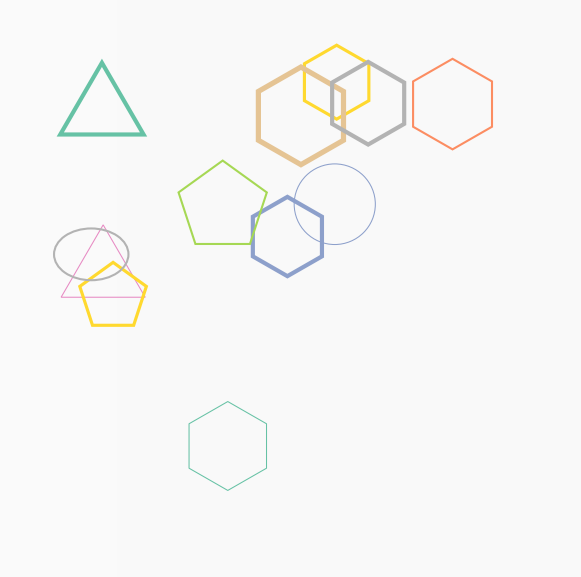[{"shape": "hexagon", "thickness": 0.5, "radius": 0.38, "center": [0.392, 0.227]}, {"shape": "triangle", "thickness": 2, "radius": 0.41, "center": [0.175, 0.808]}, {"shape": "hexagon", "thickness": 1, "radius": 0.39, "center": [0.779, 0.819]}, {"shape": "circle", "thickness": 0.5, "radius": 0.35, "center": [0.576, 0.646]}, {"shape": "hexagon", "thickness": 2, "radius": 0.34, "center": [0.494, 0.59]}, {"shape": "triangle", "thickness": 0.5, "radius": 0.42, "center": [0.177, 0.526]}, {"shape": "pentagon", "thickness": 1, "radius": 0.4, "center": [0.383, 0.641]}, {"shape": "hexagon", "thickness": 1.5, "radius": 0.32, "center": [0.579, 0.857]}, {"shape": "pentagon", "thickness": 1.5, "radius": 0.3, "center": [0.195, 0.485]}, {"shape": "hexagon", "thickness": 2.5, "radius": 0.42, "center": [0.518, 0.799]}, {"shape": "hexagon", "thickness": 2, "radius": 0.36, "center": [0.633, 0.82]}, {"shape": "oval", "thickness": 1, "radius": 0.32, "center": [0.157, 0.559]}]